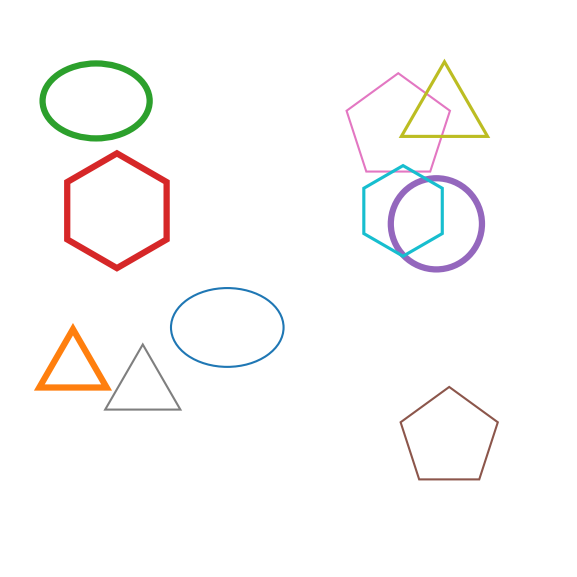[{"shape": "oval", "thickness": 1, "radius": 0.49, "center": [0.394, 0.432]}, {"shape": "triangle", "thickness": 3, "radius": 0.34, "center": [0.126, 0.362]}, {"shape": "oval", "thickness": 3, "radius": 0.46, "center": [0.166, 0.824]}, {"shape": "hexagon", "thickness": 3, "radius": 0.5, "center": [0.202, 0.634]}, {"shape": "circle", "thickness": 3, "radius": 0.39, "center": [0.756, 0.612]}, {"shape": "pentagon", "thickness": 1, "radius": 0.44, "center": [0.778, 0.241]}, {"shape": "pentagon", "thickness": 1, "radius": 0.47, "center": [0.69, 0.778]}, {"shape": "triangle", "thickness": 1, "radius": 0.38, "center": [0.247, 0.327]}, {"shape": "triangle", "thickness": 1.5, "radius": 0.43, "center": [0.77, 0.806]}, {"shape": "hexagon", "thickness": 1.5, "radius": 0.39, "center": [0.698, 0.634]}]